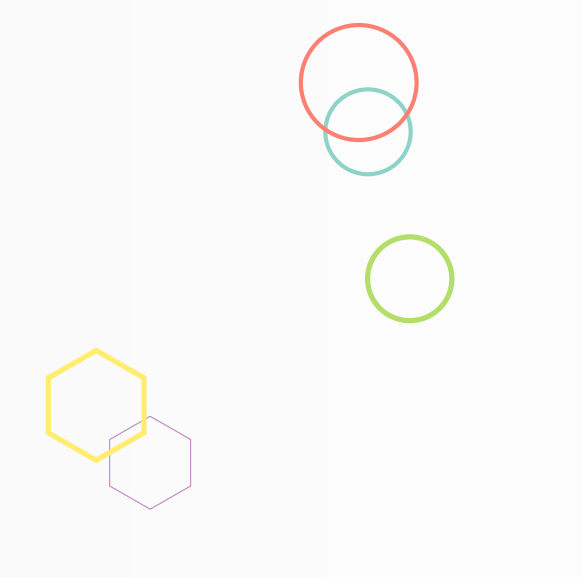[{"shape": "circle", "thickness": 2, "radius": 0.37, "center": [0.633, 0.771]}, {"shape": "circle", "thickness": 2, "radius": 0.5, "center": [0.617, 0.856]}, {"shape": "circle", "thickness": 2.5, "radius": 0.36, "center": [0.705, 0.516]}, {"shape": "hexagon", "thickness": 0.5, "radius": 0.4, "center": [0.258, 0.198]}, {"shape": "hexagon", "thickness": 2.5, "radius": 0.48, "center": [0.165, 0.297]}]